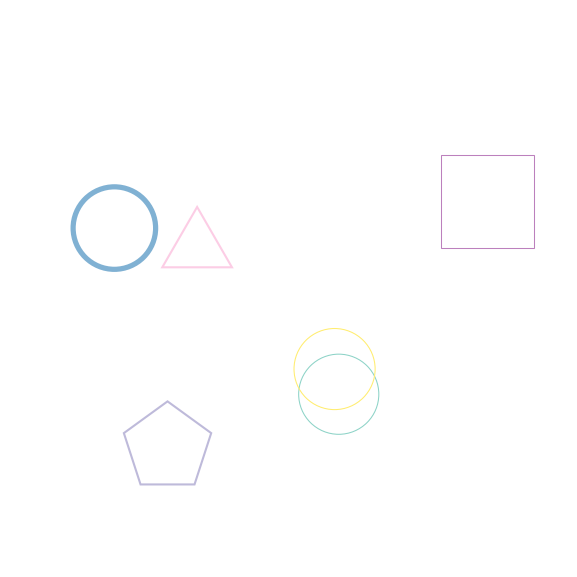[{"shape": "circle", "thickness": 0.5, "radius": 0.35, "center": [0.587, 0.316]}, {"shape": "pentagon", "thickness": 1, "radius": 0.4, "center": [0.29, 0.225]}, {"shape": "circle", "thickness": 2.5, "radius": 0.36, "center": [0.198, 0.604]}, {"shape": "triangle", "thickness": 1, "radius": 0.35, "center": [0.341, 0.571]}, {"shape": "square", "thickness": 0.5, "radius": 0.4, "center": [0.844, 0.65]}, {"shape": "circle", "thickness": 0.5, "radius": 0.35, "center": [0.579, 0.36]}]